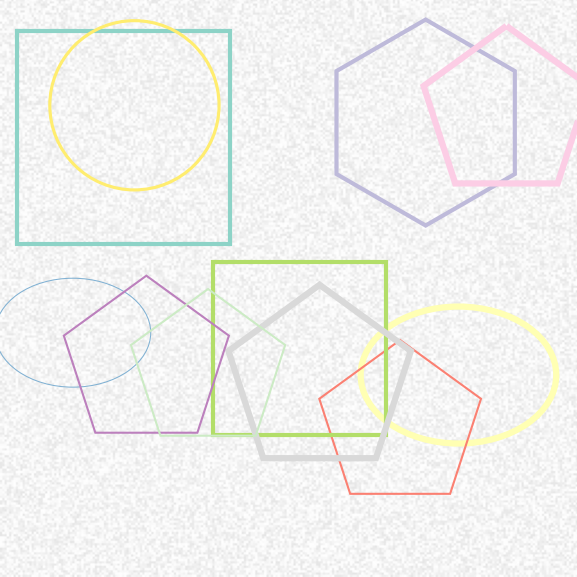[{"shape": "square", "thickness": 2, "radius": 0.92, "center": [0.214, 0.761]}, {"shape": "oval", "thickness": 3, "radius": 0.85, "center": [0.794, 0.35]}, {"shape": "hexagon", "thickness": 2, "radius": 0.89, "center": [0.737, 0.787]}, {"shape": "pentagon", "thickness": 1, "radius": 0.74, "center": [0.693, 0.263]}, {"shape": "oval", "thickness": 0.5, "radius": 0.67, "center": [0.126, 0.423]}, {"shape": "square", "thickness": 2, "radius": 0.75, "center": [0.519, 0.396]}, {"shape": "pentagon", "thickness": 3, "radius": 0.75, "center": [0.877, 0.804]}, {"shape": "pentagon", "thickness": 3, "radius": 0.83, "center": [0.553, 0.34]}, {"shape": "pentagon", "thickness": 1, "radius": 0.75, "center": [0.253, 0.371]}, {"shape": "pentagon", "thickness": 1, "radius": 0.7, "center": [0.36, 0.358]}, {"shape": "circle", "thickness": 1.5, "radius": 0.73, "center": [0.233, 0.817]}]